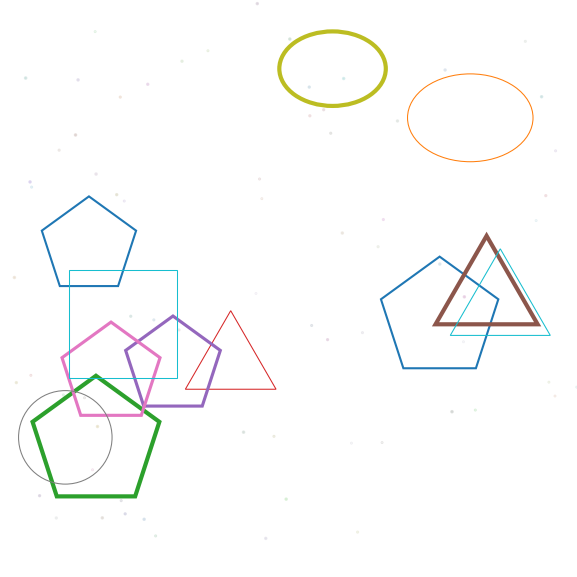[{"shape": "pentagon", "thickness": 1, "radius": 0.53, "center": [0.761, 0.448]}, {"shape": "pentagon", "thickness": 1, "radius": 0.43, "center": [0.154, 0.573]}, {"shape": "oval", "thickness": 0.5, "radius": 0.54, "center": [0.814, 0.795]}, {"shape": "pentagon", "thickness": 2, "radius": 0.58, "center": [0.166, 0.233]}, {"shape": "triangle", "thickness": 0.5, "radius": 0.45, "center": [0.399, 0.37]}, {"shape": "pentagon", "thickness": 1.5, "radius": 0.43, "center": [0.3, 0.366]}, {"shape": "triangle", "thickness": 2, "radius": 0.51, "center": [0.843, 0.489]}, {"shape": "pentagon", "thickness": 1.5, "radius": 0.45, "center": [0.192, 0.352]}, {"shape": "circle", "thickness": 0.5, "radius": 0.4, "center": [0.113, 0.242]}, {"shape": "oval", "thickness": 2, "radius": 0.46, "center": [0.576, 0.88]}, {"shape": "triangle", "thickness": 0.5, "radius": 0.5, "center": [0.866, 0.468]}, {"shape": "square", "thickness": 0.5, "radius": 0.47, "center": [0.213, 0.439]}]